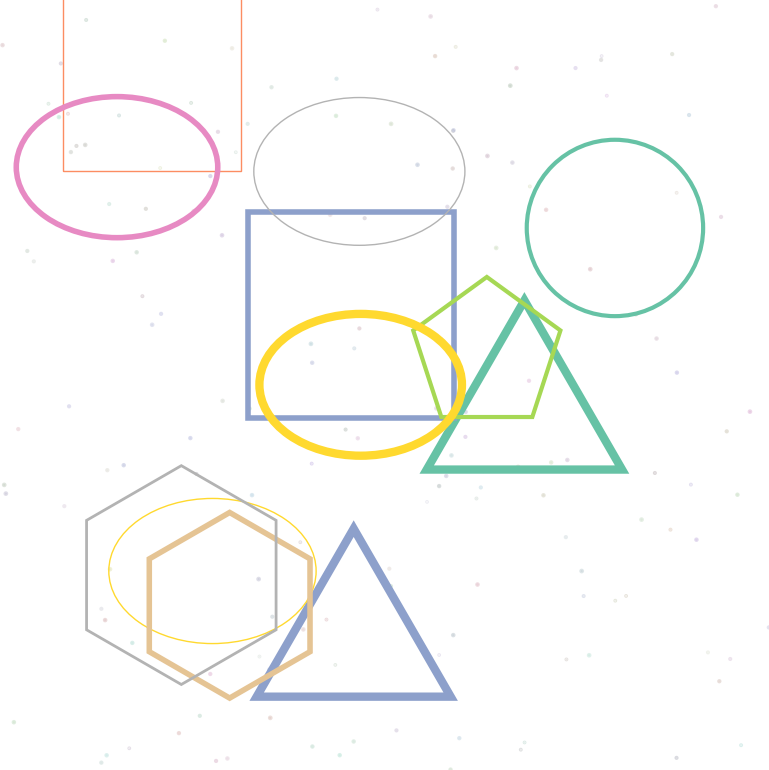[{"shape": "circle", "thickness": 1.5, "radius": 0.57, "center": [0.799, 0.704]}, {"shape": "triangle", "thickness": 3, "radius": 0.73, "center": [0.681, 0.463]}, {"shape": "square", "thickness": 0.5, "radius": 0.58, "center": [0.197, 0.894]}, {"shape": "square", "thickness": 2, "radius": 0.67, "center": [0.455, 0.591]}, {"shape": "triangle", "thickness": 3, "radius": 0.73, "center": [0.459, 0.168]}, {"shape": "oval", "thickness": 2, "radius": 0.65, "center": [0.152, 0.783]}, {"shape": "pentagon", "thickness": 1.5, "radius": 0.5, "center": [0.632, 0.54]}, {"shape": "oval", "thickness": 3, "radius": 0.66, "center": [0.468, 0.5]}, {"shape": "oval", "thickness": 0.5, "radius": 0.67, "center": [0.276, 0.258]}, {"shape": "hexagon", "thickness": 2, "radius": 0.6, "center": [0.298, 0.214]}, {"shape": "hexagon", "thickness": 1, "radius": 0.71, "center": [0.235, 0.253]}, {"shape": "oval", "thickness": 0.5, "radius": 0.69, "center": [0.467, 0.777]}]